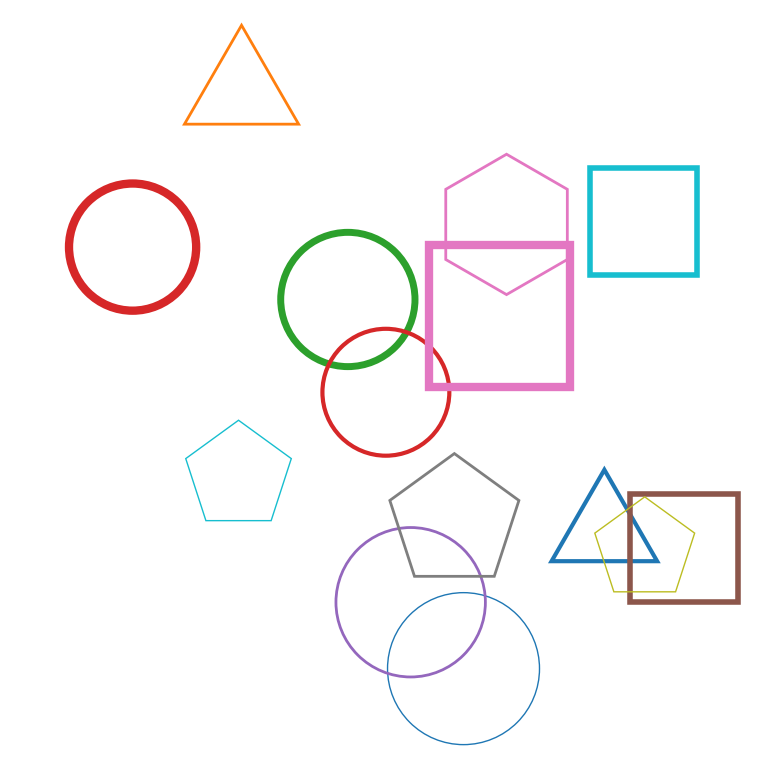[{"shape": "circle", "thickness": 0.5, "radius": 0.49, "center": [0.602, 0.132]}, {"shape": "triangle", "thickness": 1.5, "radius": 0.4, "center": [0.785, 0.311]}, {"shape": "triangle", "thickness": 1, "radius": 0.43, "center": [0.314, 0.882]}, {"shape": "circle", "thickness": 2.5, "radius": 0.44, "center": [0.452, 0.611]}, {"shape": "circle", "thickness": 1.5, "radius": 0.41, "center": [0.501, 0.491]}, {"shape": "circle", "thickness": 3, "radius": 0.41, "center": [0.172, 0.679]}, {"shape": "circle", "thickness": 1, "radius": 0.49, "center": [0.533, 0.218]}, {"shape": "square", "thickness": 2, "radius": 0.35, "center": [0.888, 0.289]}, {"shape": "square", "thickness": 3, "radius": 0.46, "center": [0.648, 0.59]}, {"shape": "hexagon", "thickness": 1, "radius": 0.46, "center": [0.658, 0.709]}, {"shape": "pentagon", "thickness": 1, "radius": 0.44, "center": [0.59, 0.323]}, {"shape": "pentagon", "thickness": 0.5, "radius": 0.34, "center": [0.837, 0.287]}, {"shape": "pentagon", "thickness": 0.5, "radius": 0.36, "center": [0.31, 0.382]}, {"shape": "square", "thickness": 2, "radius": 0.35, "center": [0.835, 0.712]}]